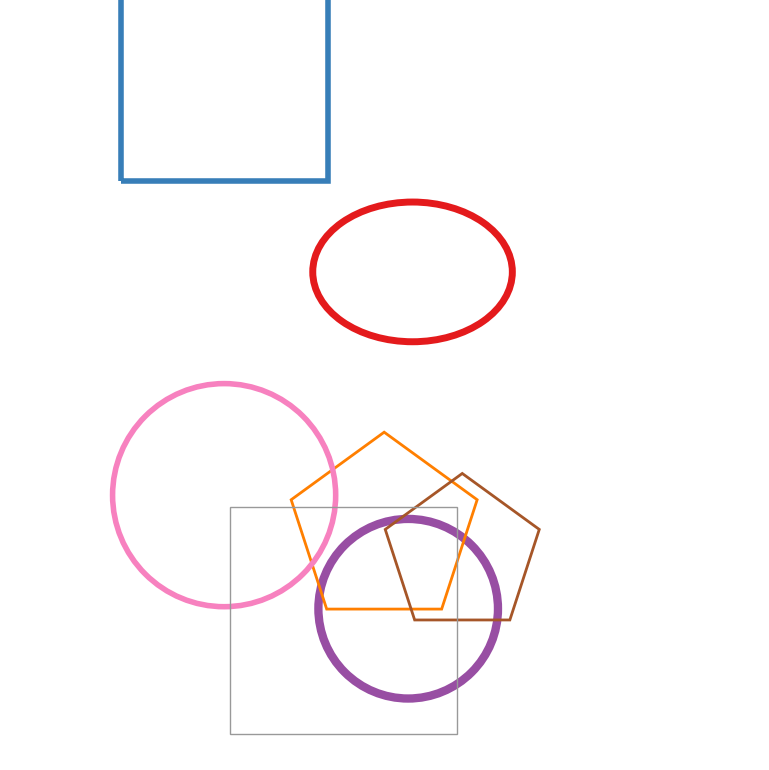[{"shape": "oval", "thickness": 2.5, "radius": 0.65, "center": [0.536, 0.647]}, {"shape": "square", "thickness": 2, "radius": 0.67, "center": [0.292, 0.899]}, {"shape": "circle", "thickness": 3, "radius": 0.58, "center": [0.53, 0.209]}, {"shape": "pentagon", "thickness": 1, "radius": 0.63, "center": [0.499, 0.312]}, {"shape": "pentagon", "thickness": 1, "radius": 0.53, "center": [0.6, 0.28]}, {"shape": "circle", "thickness": 2, "radius": 0.72, "center": [0.291, 0.357]}, {"shape": "square", "thickness": 0.5, "radius": 0.74, "center": [0.447, 0.194]}]